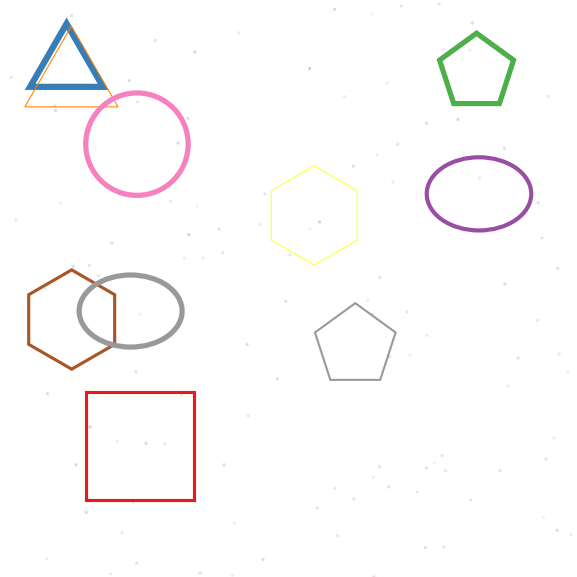[{"shape": "square", "thickness": 1.5, "radius": 0.47, "center": [0.243, 0.227]}, {"shape": "triangle", "thickness": 3, "radius": 0.36, "center": [0.115, 0.885]}, {"shape": "pentagon", "thickness": 2.5, "radius": 0.34, "center": [0.825, 0.874]}, {"shape": "oval", "thickness": 2, "radius": 0.45, "center": [0.829, 0.663]}, {"shape": "triangle", "thickness": 0.5, "radius": 0.47, "center": [0.124, 0.861]}, {"shape": "hexagon", "thickness": 0.5, "radius": 0.43, "center": [0.544, 0.626]}, {"shape": "hexagon", "thickness": 1.5, "radius": 0.43, "center": [0.124, 0.446]}, {"shape": "circle", "thickness": 2.5, "radius": 0.44, "center": [0.237, 0.75]}, {"shape": "oval", "thickness": 2.5, "radius": 0.45, "center": [0.226, 0.461]}, {"shape": "pentagon", "thickness": 1, "radius": 0.37, "center": [0.615, 0.401]}]